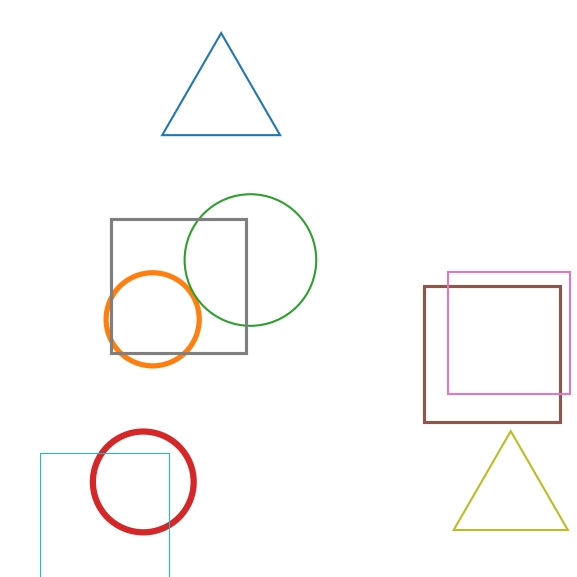[{"shape": "triangle", "thickness": 1, "radius": 0.59, "center": [0.383, 0.824]}, {"shape": "circle", "thickness": 2.5, "radius": 0.4, "center": [0.264, 0.446]}, {"shape": "circle", "thickness": 1, "radius": 0.57, "center": [0.434, 0.549]}, {"shape": "circle", "thickness": 3, "radius": 0.44, "center": [0.248, 0.165]}, {"shape": "square", "thickness": 1.5, "radius": 0.59, "center": [0.852, 0.386]}, {"shape": "square", "thickness": 1, "radius": 0.53, "center": [0.881, 0.423]}, {"shape": "square", "thickness": 1.5, "radius": 0.58, "center": [0.309, 0.504]}, {"shape": "triangle", "thickness": 1, "radius": 0.57, "center": [0.884, 0.138]}, {"shape": "square", "thickness": 0.5, "radius": 0.56, "center": [0.181, 0.103]}]